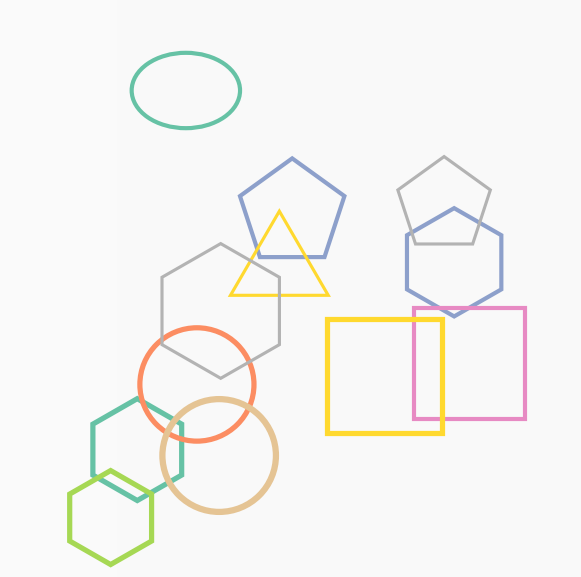[{"shape": "oval", "thickness": 2, "radius": 0.47, "center": [0.32, 0.842]}, {"shape": "hexagon", "thickness": 2.5, "radius": 0.44, "center": [0.236, 0.221]}, {"shape": "circle", "thickness": 2.5, "radius": 0.49, "center": [0.339, 0.333]}, {"shape": "pentagon", "thickness": 2, "radius": 0.47, "center": [0.503, 0.63]}, {"shape": "hexagon", "thickness": 2, "radius": 0.47, "center": [0.781, 0.545]}, {"shape": "square", "thickness": 2, "radius": 0.48, "center": [0.807, 0.37]}, {"shape": "hexagon", "thickness": 2.5, "radius": 0.41, "center": [0.19, 0.103]}, {"shape": "square", "thickness": 2.5, "radius": 0.49, "center": [0.662, 0.347]}, {"shape": "triangle", "thickness": 1.5, "radius": 0.49, "center": [0.481, 0.536]}, {"shape": "circle", "thickness": 3, "radius": 0.49, "center": [0.377, 0.21]}, {"shape": "hexagon", "thickness": 1.5, "radius": 0.58, "center": [0.38, 0.461]}, {"shape": "pentagon", "thickness": 1.5, "radius": 0.42, "center": [0.764, 0.644]}]